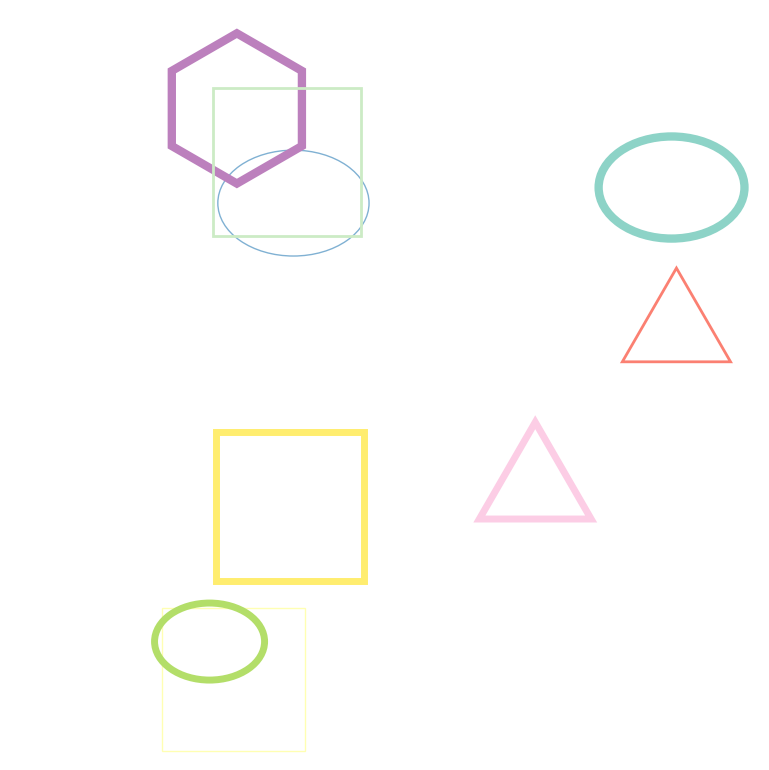[{"shape": "oval", "thickness": 3, "radius": 0.47, "center": [0.872, 0.756]}, {"shape": "square", "thickness": 0.5, "radius": 0.46, "center": [0.304, 0.117]}, {"shape": "triangle", "thickness": 1, "radius": 0.41, "center": [0.878, 0.571]}, {"shape": "oval", "thickness": 0.5, "radius": 0.49, "center": [0.381, 0.736]}, {"shape": "oval", "thickness": 2.5, "radius": 0.36, "center": [0.272, 0.167]}, {"shape": "triangle", "thickness": 2.5, "radius": 0.42, "center": [0.695, 0.368]}, {"shape": "hexagon", "thickness": 3, "radius": 0.49, "center": [0.308, 0.859]}, {"shape": "square", "thickness": 1, "radius": 0.48, "center": [0.373, 0.79]}, {"shape": "square", "thickness": 2.5, "radius": 0.48, "center": [0.377, 0.342]}]